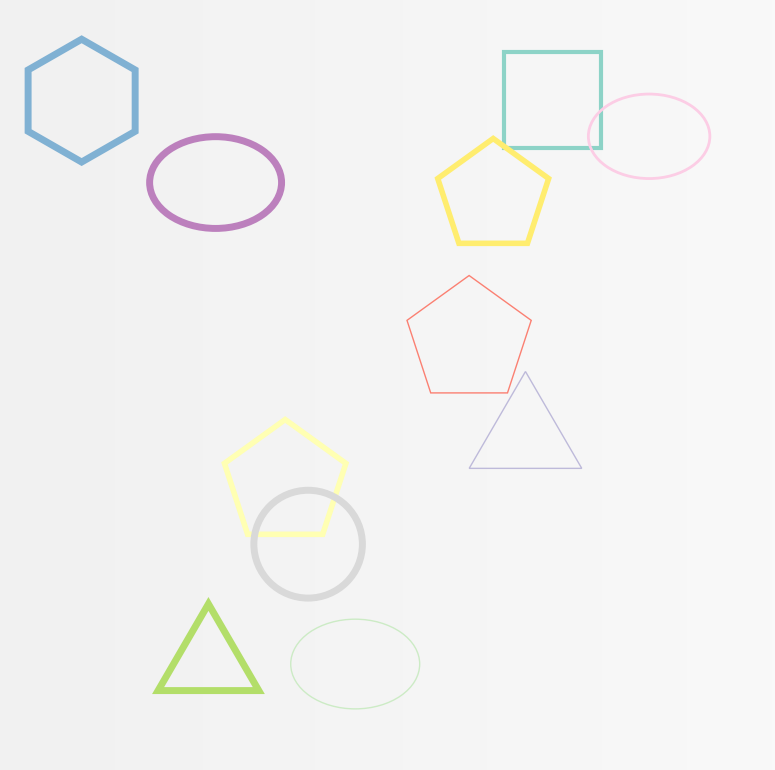[{"shape": "square", "thickness": 1.5, "radius": 0.31, "center": [0.713, 0.871]}, {"shape": "pentagon", "thickness": 2, "radius": 0.41, "center": [0.368, 0.373]}, {"shape": "triangle", "thickness": 0.5, "radius": 0.42, "center": [0.678, 0.434]}, {"shape": "pentagon", "thickness": 0.5, "radius": 0.42, "center": [0.605, 0.558]}, {"shape": "hexagon", "thickness": 2.5, "radius": 0.4, "center": [0.105, 0.869]}, {"shape": "triangle", "thickness": 2.5, "radius": 0.38, "center": [0.269, 0.141]}, {"shape": "oval", "thickness": 1, "radius": 0.39, "center": [0.838, 0.823]}, {"shape": "circle", "thickness": 2.5, "radius": 0.35, "center": [0.398, 0.293]}, {"shape": "oval", "thickness": 2.5, "radius": 0.43, "center": [0.278, 0.763]}, {"shape": "oval", "thickness": 0.5, "radius": 0.42, "center": [0.458, 0.138]}, {"shape": "pentagon", "thickness": 2, "radius": 0.38, "center": [0.636, 0.745]}]